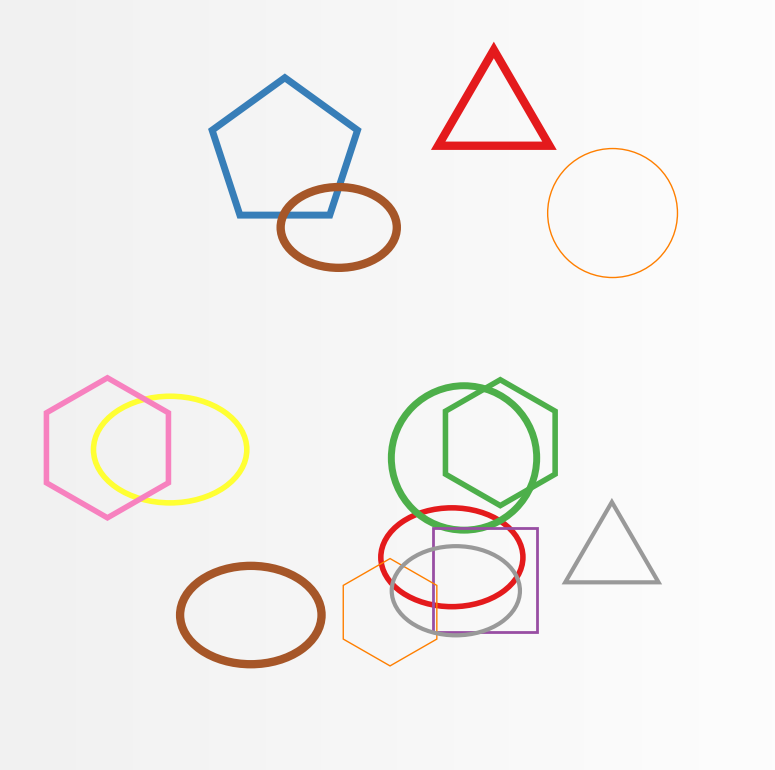[{"shape": "triangle", "thickness": 3, "radius": 0.41, "center": [0.637, 0.852]}, {"shape": "oval", "thickness": 2, "radius": 0.46, "center": [0.583, 0.276]}, {"shape": "pentagon", "thickness": 2.5, "radius": 0.49, "center": [0.368, 0.8]}, {"shape": "hexagon", "thickness": 2, "radius": 0.41, "center": [0.646, 0.425]}, {"shape": "circle", "thickness": 2.5, "radius": 0.47, "center": [0.599, 0.405]}, {"shape": "square", "thickness": 1, "radius": 0.34, "center": [0.625, 0.247]}, {"shape": "circle", "thickness": 0.5, "radius": 0.42, "center": [0.79, 0.723]}, {"shape": "hexagon", "thickness": 0.5, "radius": 0.35, "center": [0.503, 0.205]}, {"shape": "oval", "thickness": 2, "radius": 0.49, "center": [0.22, 0.416]}, {"shape": "oval", "thickness": 3, "radius": 0.46, "center": [0.324, 0.201]}, {"shape": "oval", "thickness": 3, "radius": 0.37, "center": [0.437, 0.705]}, {"shape": "hexagon", "thickness": 2, "radius": 0.45, "center": [0.139, 0.418]}, {"shape": "oval", "thickness": 1.5, "radius": 0.41, "center": [0.588, 0.233]}, {"shape": "triangle", "thickness": 1.5, "radius": 0.35, "center": [0.79, 0.278]}]